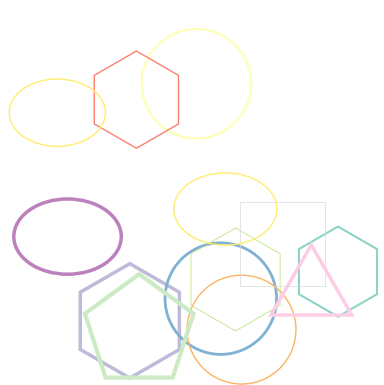[{"shape": "hexagon", "thickness": 1.5, "radius": 0.59, "center": [0.878, 0.294]}, {"shape": "circle", "thickness": 1.5, "radius": 0.71, "center": [0.51, 0.783]}, {"shape": "hexagon", "thickness": 2.5, "radius": 0.74, "center": [0.337, 0.167]}, {"shape": "hexagon", "thickness": 1, "radius": 0.63, "center": [0.354, 0.741]}, {"shape": "circle", "thickness": 2, "radius": 0.72, "center": [0.574, 0.224]}, {"shape": "circle", "thickness": 1, "radius": 0.71, "center": [0.627, 0.144]}, {"shape": "hexagon", "thickness": 0.5, "radius": 0.67, "center": [0.612, 0.274]}, {"shape": "triangle", "thickness": 2.5, "radius": 0.61, "center": [0.809, 0.242]}, {"shape": "square", "thickness": 0.5, "radius": 0.55, "center": [0.734, 0.366]}, {"shape": "oval", "thickness": 2.5, "radius": 0.7, "center": [0.175, 0.385]}, {"shape": "pentagon", "thickness": 3, "radius": 0.74, "center": [0.362, 0.139]}, {"shape": "oval", "thickness": 1, "radius": 0.62, "center": [0.149, 0.707]}, {"shape": "oval", "thickness": 1, "radius": 0.67, "center": [0.585, 0.457]}]